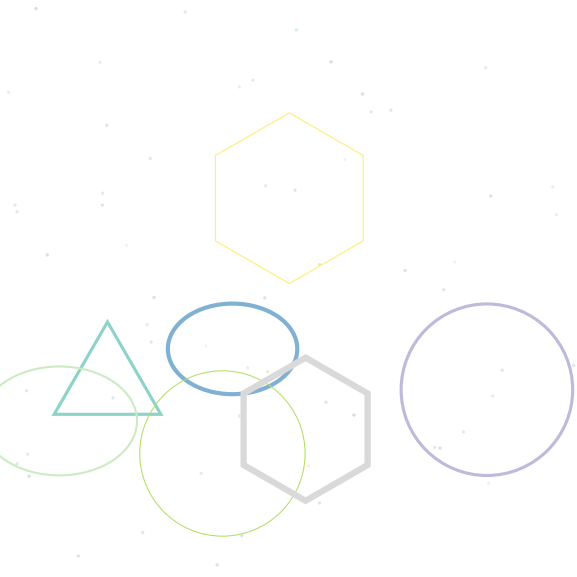[{"shape": "triangle", "thickness": 1.5, "radius": 0.53, "center": [0.186, 0.335]}, {"shape": "circle", "thickness": 1.5, "radius": 0.74, "center": [0.843, 0.324]}, {"shape": "oval", "thickness": 2, "radius": 0.56, "center": [0.403, 0.395]}, {"shape": "circle", "thickness": 0.5, "radius": 0.72, "center": [0.385, 0.214]}, {"shape": "hexagon", "thickness": 3, "radius": 0.62, "center": [0.529, 0.256]}, {"shape": "oval", "thickness": 1, "radius": 0.67, "center": [0.103, 0.27]}, {"shape": "hexagon", "thickness": 0.5, "radius": 0.74, "center": [0.501, 0.656]}]